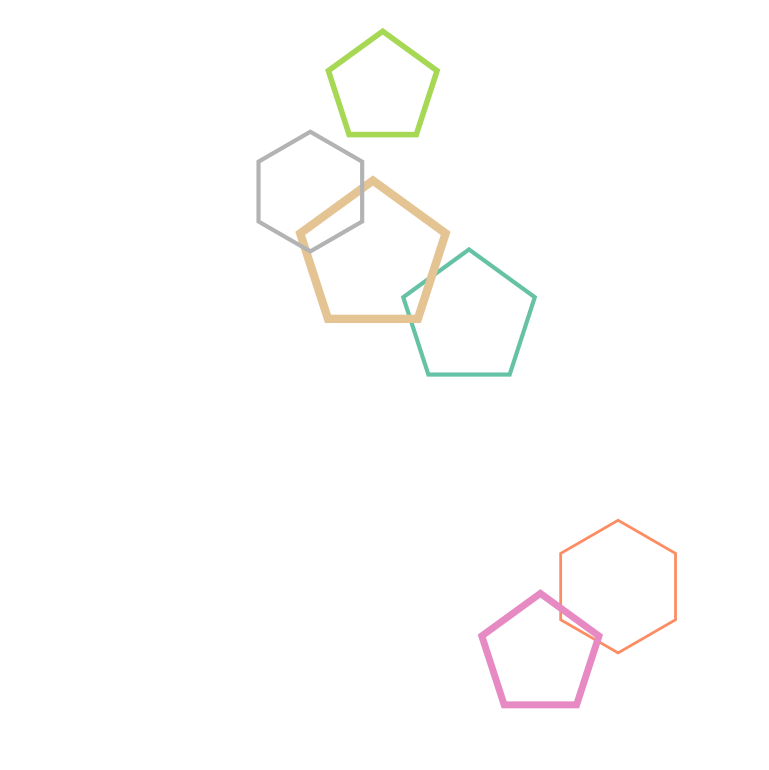[{"shape": "pentagon", "thickness": 1.5, "radius": 0.45, "center": [0.609, 0.586]}, {"shape": "hexagon", "thickness": 1, "radius": 0.43, "center": [0.803, 0.238]}, {"shape": "pentagon", "thickness": 2.5, "radius": 0.4, "center": [0.702, 0.149]}, {"shape": "pentagon", "thickness": 2, "radius": 0.37, "center": [0.497, 0.885]}, {"shape": "pentagon", "thickness": 3, "radius": 0.5, "center": [0.484, 0.666]}, {"shape": "hexagon", "thickness": 1.5, "radius": 0.39, "center": [0.403, 0.751]}]